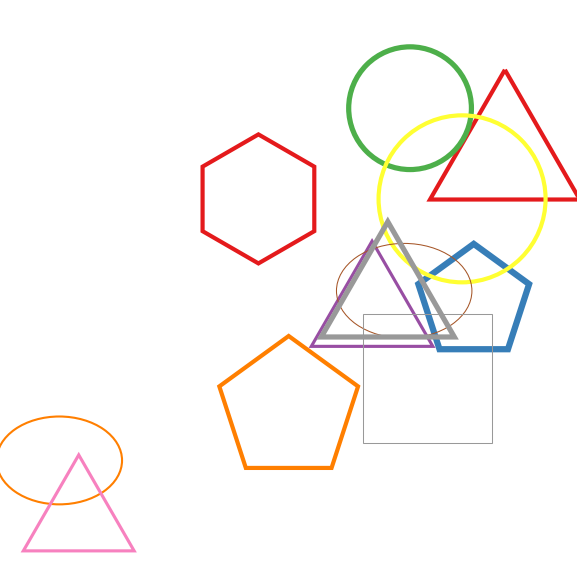[{"shape": "hexagon", "thickness": 2, "radius": 0.56, "center": [0.448, 0.655]}, {"shape": "triangle", "thickness": 2, "radius": 0.75, "center": [0.874, 0.729]}, {"shape": "pentagon", "thickness": 3, "radius": 0.5, "center": [0.82, 0.476]}, {"shape": "circle", "thickness": 2.5, "radius": 0.53, "center": [0.71, 0.812]}, {"shape": "triangle", "thickness": 1.5, "radius": 0.61, "center": [0.644, 0.46]}, {"shape": "oval", "thickness": 1, "radius": 0.54, "center": [0.103, 0.202]}, {"shape": "pentagon", "thickness": 2, "radius": 0.63, "center": [0.5, 0.291]}, {"shape": "circle", "thickness": 2, "radius": 0.72, "center": [0.8, 0.655]}, {"shape": "oval", "thickness": 0.5, "radius": 0.59, "center": [0.7, 0.496]}, {"shape": "triangle", "thickness": 1.5, "radius": 0.55, "center": [0.136, 0.101]}, {"shape": "square", "thickness": 0.5, "radius": 0.56, "center": [0.74, 0.343]}, {"shape": "triangle", "thickness": 2.5, "radius": 0.67, "center": [0.671, 0.482]}]